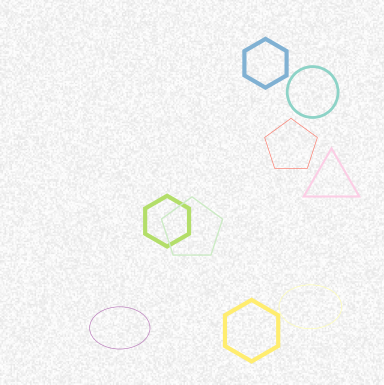[{"shape": "circle", "thickness": 2, "radius": 0.33, "center": [0.812, 0.761]}, {"shape": "oval", "thickness": 0.5, "radius": 0.41, "center": [0.806, 0.203]}, {"shape": "pentagon", "thickness": 0.5, "radius": 0.36, "center": [0.756, 0.621]}, {"shape": "hexagon", "thickness": 3, "radius": 0.32, "center": [0.69, 0.836]}, {"shape": "hexagon", "thickness": 3, "radius": 0.33, "center": [0.434, 0.426]}, {"shape": "triangle", "thickness": 1.5, "radius": 0.42, "center": [0.861, 0.531]}, {"shape": "oval", "thickness": 0.5, "radius": 0.39, "center": [0.311, 0.148]}, {"shape": "pentagon", "thickness": 1, "radius": 0.42, "center": [0.499, 0.405]}, {"shape": "hexagon", "thickness": 3, "radius": 0.4, "center": [0.653, 0.141]}]